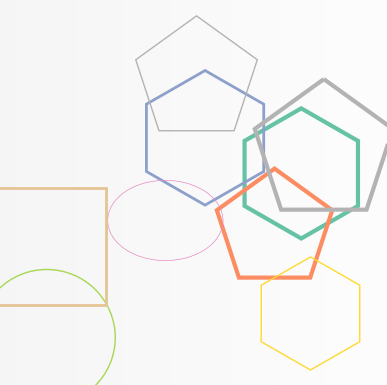[{"shape": "hexagon", "thickness": 3, "radius": 0.84, "center": [0.777, 0.55]}, {"shape": "pentagon", "thickness": 3, "radius": 0.78, "center": [0.709, 0.406]}, {"shape": "hexagon", "thickness": 2, "radius": 0.87, "center": [0.529, 0.642]}, {"shape": "oval", "thickness": 0.5, "radius": 0.74, "center": [0.427, 0.427]}, {"shape": "circle", "thickness": 1, "radius": 0.88, "center": [0.121, 0.123]}, {"shape": "hexagon", "thickness": 1, "radius": 0.73, "center": [0.801, 0.186]}, {"shape": "square", "thickness": 2, "radius": 0.76, "center": [0.121, 0.359]}, {"shape": "pentagon", "thickness": 1, "radius": 0.82, "center": [0.507, 0.794]}, {"shape": "pentagon", "thickness": 3, "radius": 0.94, "center": [0.836, 0.607]}]